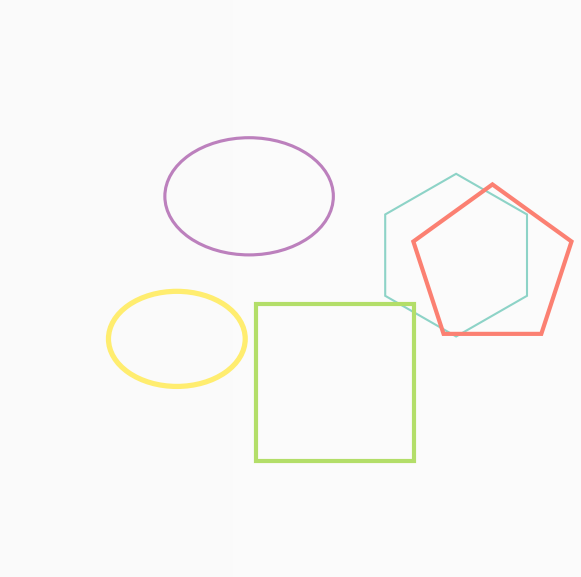[{"shape": "hexagon", "thickness": 1, "radius": 0.7, "center": [0.785, 0.557]}, {"shape": "pentagon", "thickness": 2, "radius": 0.72, "center": [0.847, 0.537]}, {"shape": "square", "thickness": 2, "radius": 0.68, "center": [0.576, 0.337]}, {"shape": "oval", "thickness": 1.5, "radius": 0.72, "center": [0.429, 0.659]}, {"shape": "oval", "thickness": 2.5, "radius": 0.59, "center": [0.304, 0.412]}]